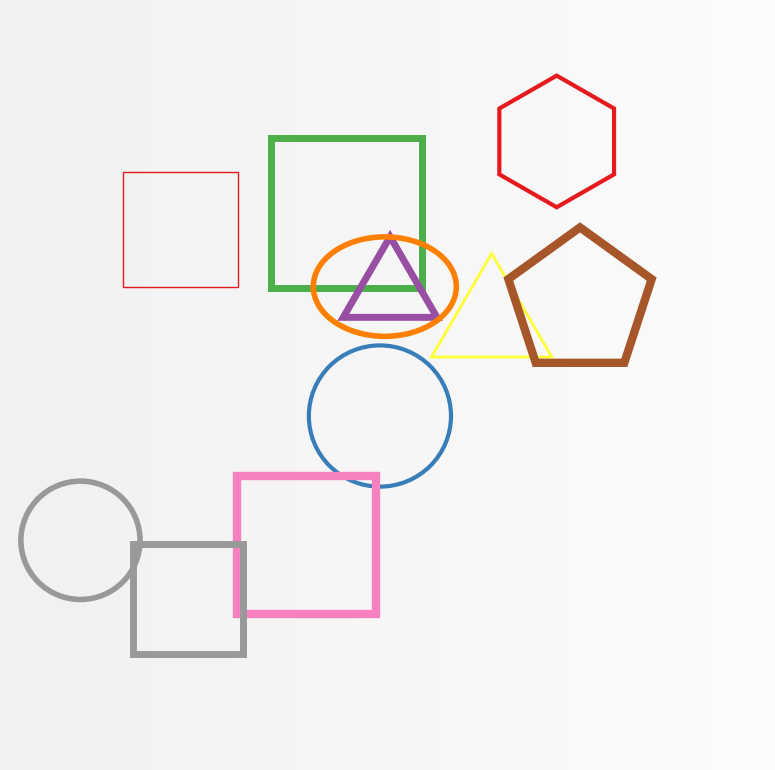[{"shape": "hexagon", "thickness": 1.5, "radius": 0.43, "center": [0.718, 0.816]}, {"shape": "square", "thickness": 0.5, "radius": 0.37, "center": [0.233, 0.702]}, {"shape": "circle", "thickness": 1.5, "radius": 0.46, "center": [0.49, 0.46]}, {"shape": "square", "thickness": 2.5, "radius": 0.49, "center": [0.447, 0.723]}, {"shape": "triangle", "thickness": 2.5, "radius": 0.35, "center": [0.503, 0.623]}, {"shape": "oval", "thickness": 2, "radius": 0.46, "center": [0.497, 0.628]}, {"shape": "triangle", "thickness": 1, "radius": 0.45, "center": [0.634, 0.581]}, {"shape": "pentagon", "thickness": 3, "radius": 0.49, "center": [0.748, 0.607]}, {"shape": "square", "thickness": 3, "radius": 0.45, "center": [0.395, 0.292]}, {"shape": "square", "thickness": 2.5, "radius": 0.36, "center": [0.243, 0.222]}, {"shape": "circle", "thickness": 2, "radius": 0.38, "center": [0.104, 0.298]}]